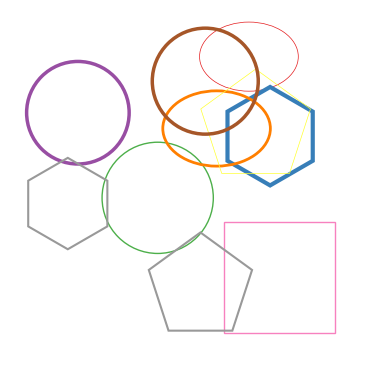[{"shape": "oval", "thickness": 0.5, "radius": 0.64, "center": [0.647, 0.853]}, {"shape": "hexagon", "thickness": 3, "radius": 0.64, "center": [0.702, 0.646]}, {"shape": "circle", "thickness": 1, "radius": 0.72, "center": [0.41, 0.486]}, {"shape": "circle", "thickness": 2.5, "radius": 0.67, "center": [0.202, 0.707]}, {"shape": "oval", "thickness": 2, "radius": 0.7, "center": [0.563, 0.666]}, {"shape": "pentagon", "thickness": 0.5, "radius": 0.75, "center": [0.664, 0.671]}, {"shape": "circle", "thickness": 2.5, "radius": 0.69, "center": [0.533, 0.789]}, {"shape": "square", "thickness": 1, "radius": 0.72, "center": [0.726, 0.279]}, {"shape": "hexagon", "thickness": 1.5, "radius": 0.59, "center": [0.176, 0.471]}, {"shape": "pentagon", "thickness": 1.5, "radius": 0.71, "center": [0.521, 0.255]}]